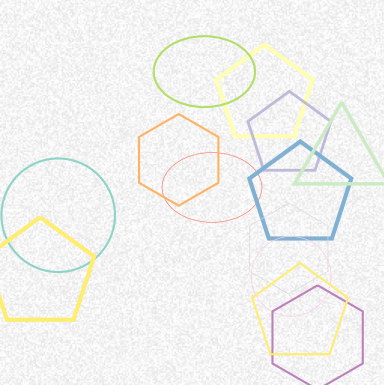[{"shape": "circle", "thickness": 1.5, "radius": 0.74, "center": [0.151, 0.441]}, {"shape": "pentagon", "thickness": 3, "radius": 0.66, "center": [0.687, 0.753]}, {"shape": "pentagon", "thickness": 2, "radius": 0.57, "center": [0.752, 0.649]}, {"shape": "oval", "thickness": 0.5, "radius": 0.65, "center": [0.551, 0.513]}, {"shape": "pentagon", "thickness": 3, "radius": 0.7, "center": [0.78, 0.493]}, {"shape": "hexagon", "thickness": 1.5, "radius": 0.6, "center": [0.464, 0.585]}, {"shape": "oval", "thickness": 1.5, "radius": 0.66, "center": [0.531, 0.814]}, {"shape": "circle", "thickness": 0.5, "radius": 0.52, "center": [0.756, 0.282]}, {"shape": "hexagon", "thickness": 0.5, "radius": 0.59, "center": [0.75, 0.354]}, {"shape": "hexagon", "thickness": 1.5, "radius": 0.68, "center": [0.825, 0.124]}, {"shape": "triangle", "thickness": 2.5, "radius": 0.71, "center": [0.887, 0.593]}, {"shape": "pentagon", "thickness": 1.5, "radius": 0.65, "center": [0.779, 0.186]}, {"shape": "pentagon", "thickness": 3, "radius": 0.74, "center": [0.105, 0.289]}]